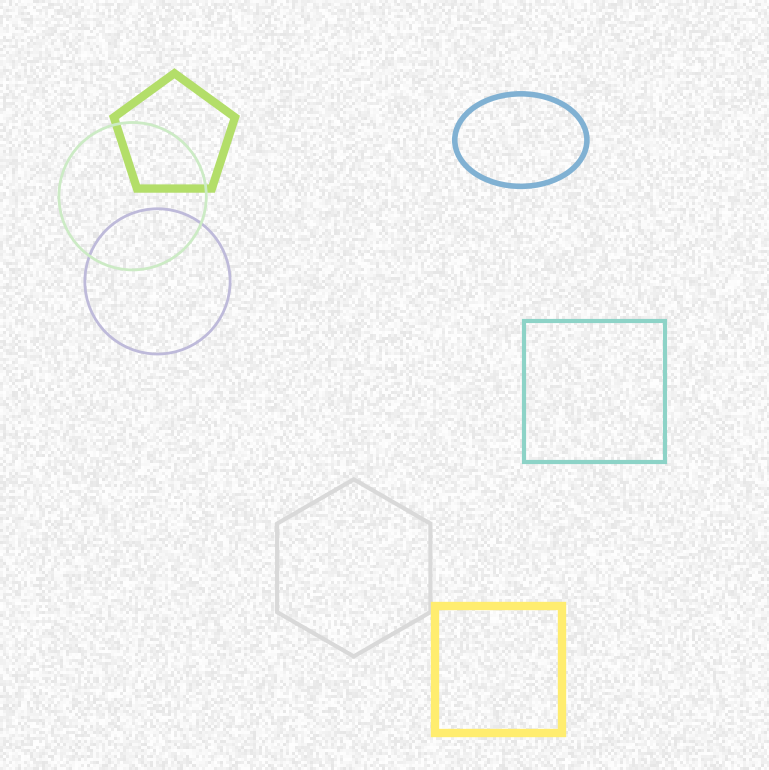[{"shape": "square", "thickness": 1.5, "radius": 0.46, "center": [0.772, 0.491]}, {"shape": "circle", "thickness": 1, "radius": 0.47, "center": [0.205, 0.635]}, {"shape": "oval", "thickness": 2, "radius": 0.43, "center": [0.676, 0.818]}, {"shape": "pentagon", "thickness": 3, "radius": 0.41, "center": [0.227, 0.822]}, {"shape": "hexagon", "thickness": 1.5, "radius": 0.57, "center": [0.459, 0.262]}, {"shape": "circle", "thickness": 1, "radius": 0.48, "center": [0.172, 0.745]}, {"shape": "square", "thickness": 3, "radius": 0.41, "center": [0.647, 0.13]}]